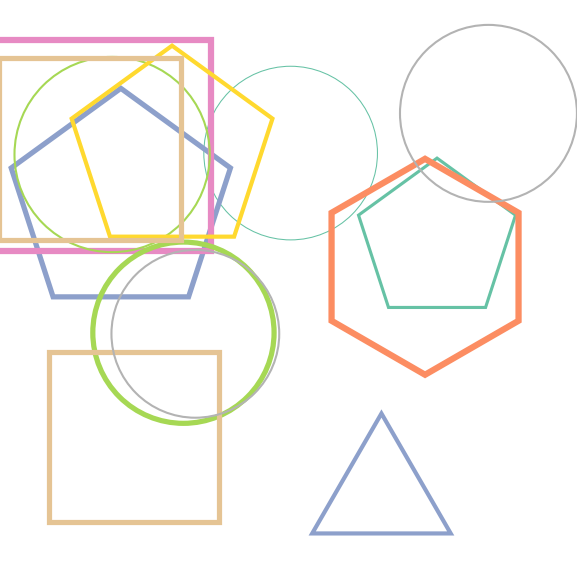[{"shape": "circle", "thickness": 0.5, "radius": 0.75, "center": [0.503, 0.734]}, {"shape": "pentagon", "thickness": 1.5, "radius": 0.71, "center": [0.757, 0.582]}, {"shape": "hexagon", "thickness": 3, "radius": 0.93, "center": [0.736, 0.537]}, {"shape": "pentagon", "thickness": 2.5, "radius": 1.0, "center": [0.209, 0.647]}, {"shape": "triangle", "thickness": 2, "radius": 0.69, "center": [0.661, 0.145]}, {"shape": "square", "thickness": 3, "radius": 0.92, "center": [0.181, 0.747]}, {"shape": "circle", "thickness": 1, "radius": 0.85, "center": [0.194, 0.732]}, {"shape": "circle", "thickness": 2.5, "radius": 0.78, "center": [0.318, 0.423]}, {"shape": "pentagon", "thickness": 2, "radius": 0.91, "center": [0.298, 0.737]}, {"shape": "square", "thickness": 2.5, "radius": 0.74, "center": [0.231, 0.243]}, {"shape": "square", "thickness": 2.5, "radius": 0.79, "center": [0.156, 0.741]}, {"shape": "circle", "thickness": 1, "radius": 0.77, "center": [0.846, 0.803]}, {"shape": "circle", "thickness": 1, "radius": 0.73, "center": [0.338, 0.421]}]